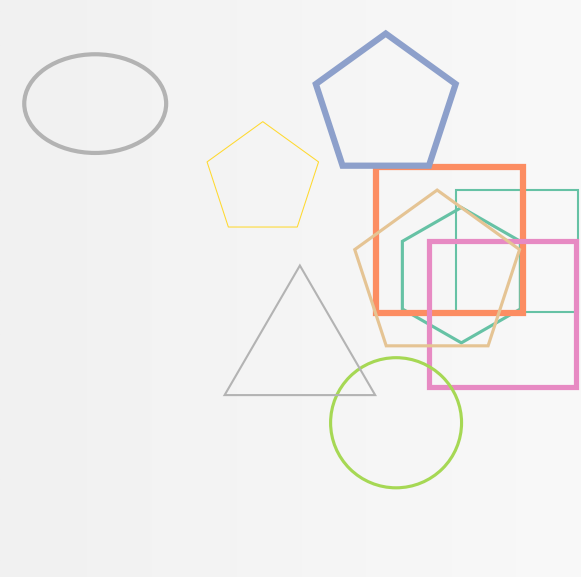[{"shape": "hexagon", "thickness": 1.5, "radius": 0.59, "center": [0.794, 0.523]}, {"shape": "square", "thickness": 1, "radius": 0.53, "center": [0.889, 0.565]}, {"shape": "square", "thickness": 3, "radius": 0.63, "center": [0.773, 0.583]}, {"shape": "pentagon", "thickness": 3, "radius": 0.63, "center": [0.664, 0.815]}, {"shape": "square", "thickness": 2.5, "radius": 0.63, "center": [0.864, 0.456]}, {"shape": "circle", "thickness": 1.5, "radius": 0.56, "center": [0.681, 0.267]}, {"shape": "pentagon", "thickness": 0.5, "radius": 0.5, "center": [0.452, 0.688]}, {"shape": "pentagon", "thickness": 1.5, "radius": 0.75, "center": [0.752, 0.521]}, {"shape": "oval", "thickness": 2, "radius": 0.61, "center": [0.164, 0.82]}, {"shape": "triangle", "thickness": 1, "radius": 0.75, "center": [0.516, 0.39]}]